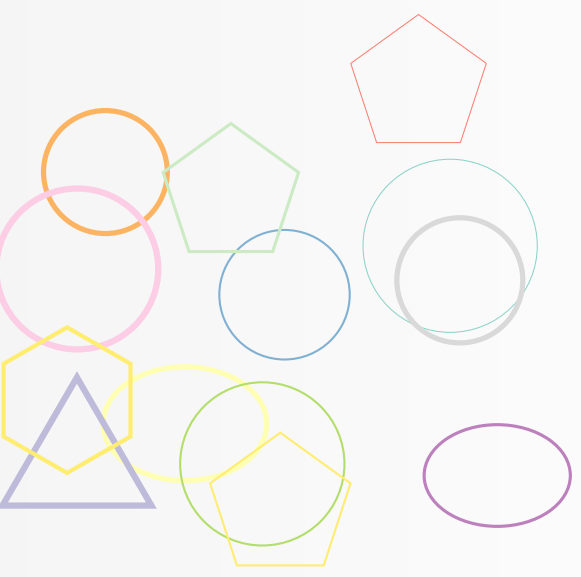[{"shape": "circle", "thickness": 0.5, "radius": 0.75, "center": [0.774, 0.574]}, {"shape": "oval", "thickness": 2.5, "radius": 0.7, "center": [0.318, 0.265]}, {"shape": "triangle", "thickness": 3, "radius": 0.74, "center": [0.132, 0.198]}, {"shape": "pentagon", "thickness": 0.5, "radius": 0.61, "center": [0.72, 0.851]}, {"shape": "circle", "thickness": 1, "radius": 0.56, "center": [0.489, 0.489]}, {"shape": "circle", "thickness": 2.5, "radius": 0.53, "center": [0.181, 0.701]}, {"shape": "circle", "thickness": 1, "radius": 0.71, "center": [0.451, 0.196]}, {"shape": "circle", "thickness": 3, "radius": 0.7, "center": [0.133, 0.533]}, {"shape": "circle", "thickness": 2.5, "radius": 0.54, "center": [0.791, 0.514]}, {"shape": "oval", "thickness": 1.5, "radius": 0.63, "center": [0.855, 0.176]}, {"shape": "pentagon", "thickness": 1.5, "radius": 0.61, "center": [0.397, 0.663]}, {"shape": "hexagon", "thickness": 2, "radius": 0.63, "center": [0.115, 0.306]}, {"shape": "pentagon", "thickness": 1, "radius": 0.64, "center": [0.482, 0.123]}]